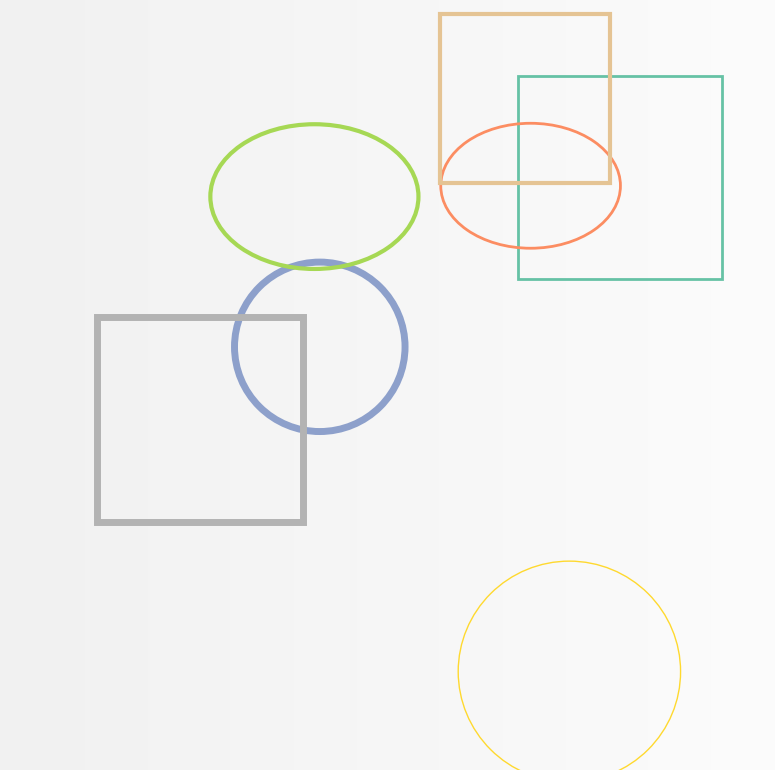[{"shape": "square", "thickness": 1, "radius": 0.66, "center": [0.8, 0.769]}, {"shape": "oval", "thickness": 1, "radius": 0.58, "center": [0.685, 0.759]}, {"shape": "circle", "thickness": 2.5, "radius": 0.55, "center": [0.413, 0.55]}, {"shape": "oval", "thickness": 1.5, "radius": 0.67, "center": [0.406, 0.745]}, {"shape": "circle", "thickness": 0.5, "radius": 0.72, "center": [0.735, 0.128]}, {"shape": "square", "thickness": 1.5, "radius": 0.55, "center": [0.677, 0.872]}, {"shape": "square", "thickness": 2.5, "radius": 0.66, "center": [0.259, 0.456]}]